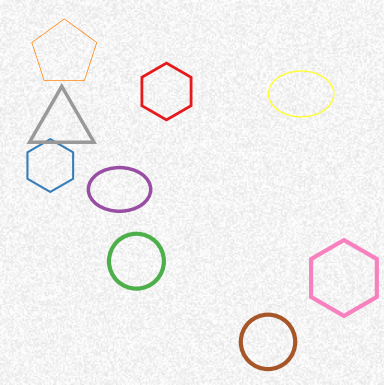[{"shape": "hexagon", "thickness": 2, "radius": 0.37, "center": [0.432, 0.762]}, {"shape": "hexagon", "thickness": 1.5, "radius": 0.34, "center": [0.131, 0.57]}, {"shape": "circle", "thickness": 3, "radius": 0.36, "center": [0.354, 0.322]}, {"shape": "oval", "thickness": 2.5, "radius": 0.41, "center": [0.31, 0.508]}, {"shape": "pentagon", "thickness": 0.5, "radius": 0.44, "center": [0.167, 0.862]}, {"shape": "oval", "thickness": 1, "radius": 0.43, "center": [0.782, 0.756]}, {"shape": "circle", "thickness": 3, "radius": 0.35, "center": [0.696, 0.112]}, {"shape": "hexagon", "thickness": 3, "radius": 0.49, "center": [0.893, 0.278]}, {"shape": "triangle", "thickness": 2.5, "radius": 0.48, "center": [0.16, 0.679]}]